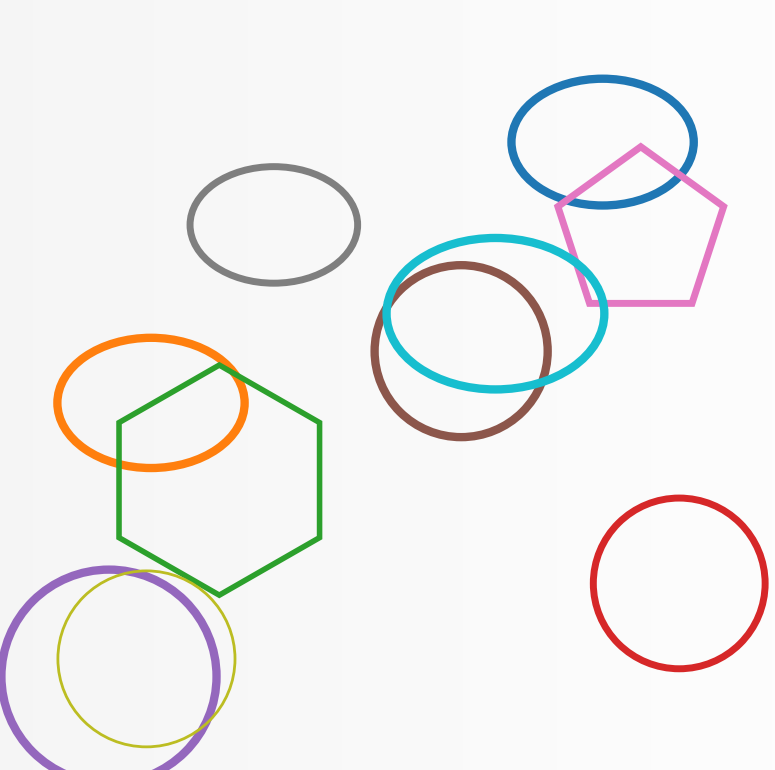[{"shape": "oval", "thickness": 3, "radius": 0.59, "center": [0.778, 0.815]}, {"shape": "oval", "thickness": 3, "radius": 0.6, "center": [0.195, 0.477]}, {"shape": "hexagon", "thickness": 2, "radius": 0.75, "center": [0.283, 0.376]}, {"shape": "circle", "thickness": 2.5, "radius": 0.55, "center": [0.876, 0.242]}, {"shape": "circle", "thickness": 3, "radius": 0.69, "center": [0.141, 0.121]}, {"shape": "circle", "thickness": 3, "radius": 0.56, "center": [0.595, 0.544]}, {"shape": "pentagon", "thickness": 2.5, "radius": 0.56, "center": [0.827, 0.697]}, {"shape": "oval", "thickness": 2.5, "radius": 0.54, "center": [0.353, 0.708]}, {"shape": "circle", "thickness": 1, "radius": 0.57, "center": [0.189, 0.144]}, {"shape": "oval", "thickness": 3, "radius": 0.7, "center": [0.639, 0.593]}]